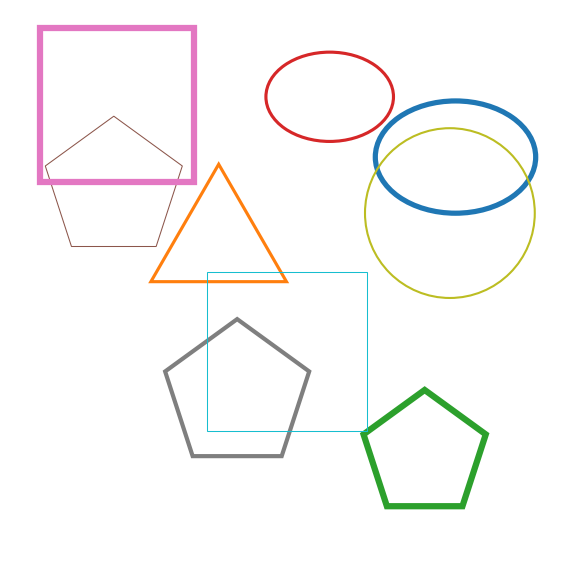[{"shape": "oval", "thickness": 2.5, "radius": 0.69, "center": [0.789, 0.727]}, {"shape": "triangle", "thickness": 1.5, "radius": 0.68, "center": [0.379, 0.579]}, {"shape": "pentagon", "thickness": 3, "radius": 0.56, "center": [0.735, 0.213]}, {"shape": "oval", "thickness": 1.5, "radius": 0.55, "center": [0.571, 0.832]}, {"shape": "pentagon", "thickness": 0.5, "radius": 0.62, "center": [0.197, 0.673]}, {"shape": "square", "thickness": 3, "radius": 0.67, "center": [0.202, 0.817]}, {"shape": "pentagon", "thickness": 2, "radius": 0.66, "center": [0.411, 0.315]}, {"shape": "circle", "thickness": 1, "radius": 0.73, "center": [0.779, 0.63]}, {"shape": "square", "thickness": 0.5, "radius": 0.69, "center": [0.497, 0.391]}]